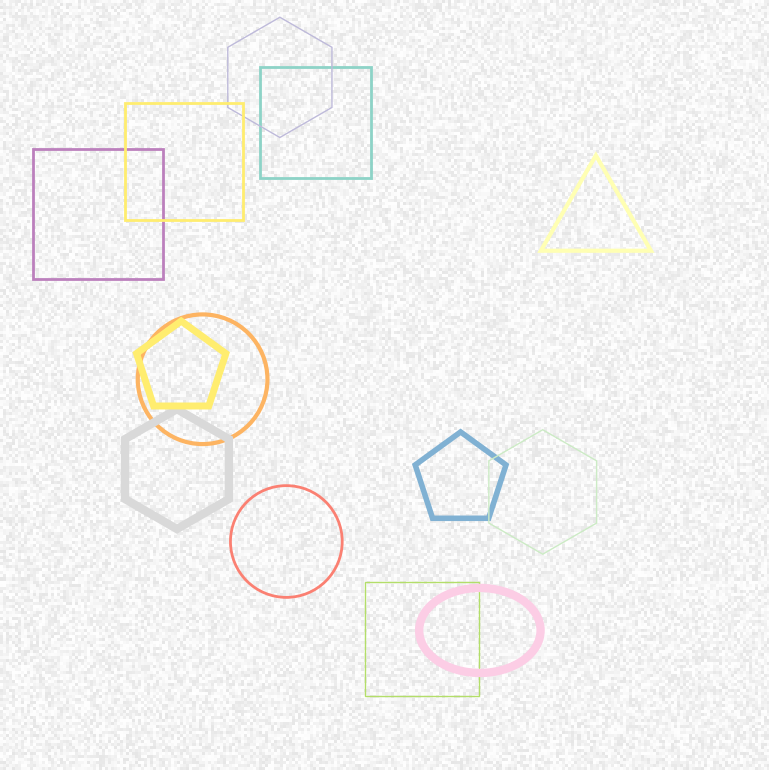[{"shape": "square", "thickness": 1, "radius": 0.36, "center": [0.41, 0.841]}, {"shape": "triangle", "thickness": 1.5, "radius": 0.41, "center": [0.774, 0.716]}, {"shape": "hexagon", "thickness": 0.5, "radius": 0.39, "center": [0.363, 0.9]}, {"shape": "circle", "thickness": 1, "radius": 0.36, "center": [0.372, 0.297]}, {"shape": "pentagon", "thickness": 2, "radius": 0.31, "center": [0.598, 0.377]}, {"shape": "circle", "thickness": 1.5, "radius": 0.42, "center": [0.263, 0.507]}, {"shape": "square", "thickness": 0.5, "radius": 0.37, "center": [0.548, 0.17]}, {"shape": "oval", "thickness": 3, "radius": 0.39, "center": [0.623, 0.181]}, {"shape": "hexagon", "thickness": 3, "radius": 0.39, "center": [0.23, 0.391]}, {"shape": "square", "thickness": 1, "radius": 0.42, "center": [0.128, 0.722]}, {"shape": "hexagon", "thickness": 0.5, "radius": 0.4, "center": [0.705, 0.361]}, {"shape": "square", "thickness": 1, "radius": 0.38, "center": [0.239, 0.79]}, {"shape": "pentagon", "thickness": 2.5, "radius": 0.3, "center": [0.235, 0.522]}]